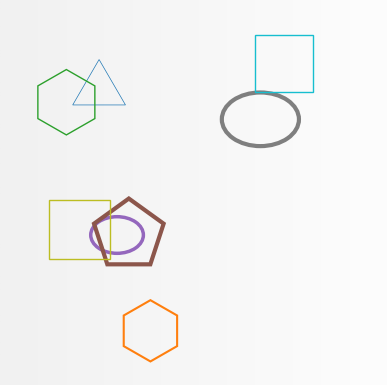[{"shape": "triangle", "thickness": 0.5, "radius": 0.39, "center": [0.256, 0.767]}, {"shape": "hexagon", "thickness": 1.5, "radius": 0.4, "center": [0.388, 0.141]}, {"shape": "hexagon", "thickness": 1, "radius": 0.42, "center": [0.171, 0.734]}, {"shape": "oval", "thickness": 2.5, "radius": 0.34, "center": [0.302, 0.39]}, {"shape": "pentagon", "thickness": 3, "radius": 0.47, "center": [0.332, 0.39]}, {"shape": "oval", "thickness": 3, "radius": 0.5, "center": [0.672, 0.69]}, {"shape": "square", "thickness": 1, "radius": 0.39, "center": [0.205, 0.404]}, {"shape": "square", "thickness": 1, "radius": 0.37, "center": [0.733, 0.836]}]